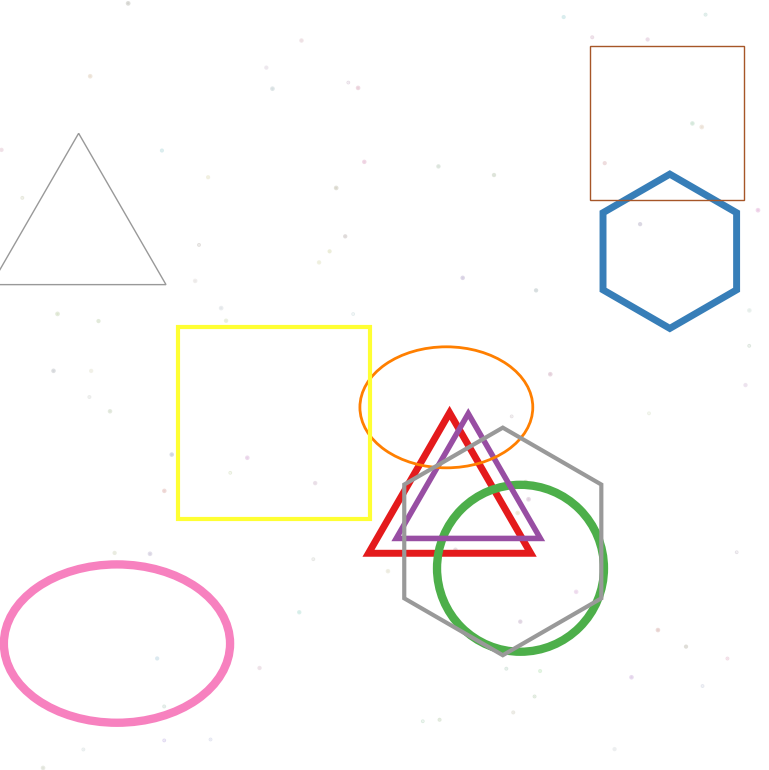[{"shape": "triangle", "thickness": 2.5, "radius": 0.61, "center": [0.584, 0.342]}, {"shape": "hexagon", "thickness": 2.5, "radius": 0.5, "center": [0.87, 0.674]}, {"shape": "circle", "thickness": 3, "radius": 0.54, "center": [0.676, 0.262]}, {"shape": "triangle", "thickness": 2, "radius": 0.54, "center": [0.608, 0.355]}, {"shape": "oval", "thickness": 1, "radius": 0.56, "center": [0.58, 0.471]}, {"shape": "square", "thickness": 1.5, "radius": 0.62, "center": [0.355, 0.451]}, {"shape": "square", "thickness": 0.5, "radius": 0.5, "center": [0.866, 0.84]}, {"shape": "oval", "thickness": 3, "radius": 0.73, "center": [0.152, 0.164]}, {"shape": "hexagon", "thickness": 1.5, "radius": 0.74, "center": [0.653, 0.297]}, {"shape": "triangle", "thickness": 0.5, "radius": 0.65, "center": [0.102, 0.696]}]